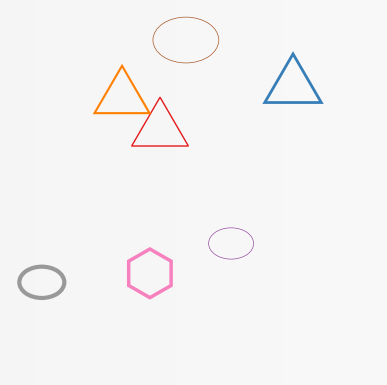[{"shape": "triangle", "thickness": 1, "radius": 0.42, "center": [0.413, 0.663]}, {"shape": "triangle", "thickness": 2, "radius": 0.42, "center": [0.756, 0.776]}, {"shape": "oval", "thickness": 0.5, "radius": 0.29, "center": [0.596, 0.368]}, {"shape": "triangle", "thickness": 1.5, "radius": 0.41, "center": [0.315, 0.747]}, {"shape": "oval", "thickness": 0.5, "radius": 0.42, "center": [0.48, 0.896]}, {"shape": "hexagon", "thickness": 2.5, "radius": 0.32, "center": [0.387, 0.29]}, {"shape": "oval", "thickness": 3, "radius": 0.29, "center": [0.108, 0.267]}]